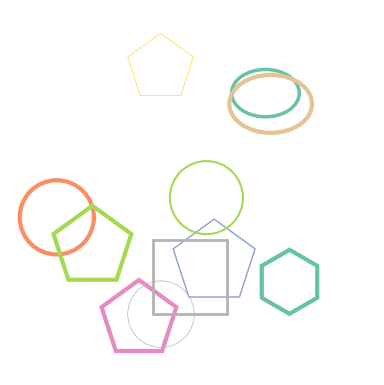[{"shape": "oval", "thickness": 2.5, "radius": 0.44, "center": [0.69, 0.758]}, {"shape": "hexagon", "thickness": 3, "radius": 0.42, "center": [0.752, 0.268]}, {"shape": "circle", "thickness": 3, "radius": 0.48, "center": [0.148, 0.435]}, {"shape": "pentagon", "thickness": 1, "radius": 0.56, "center": [0.556, 0.319]}, {"shape": "pentagon", "thickness": 3, "radius": 0.51, "center": [0.361, 0.171]}, {"shape": "pentagon", "thickness": 3, "radius": 0.53, "center": [0.24, 0.359]}, {"shape": "circle", "thickness": 1.5, "radius": 0.47, "center": [0.536, 0.487]}, {"shape": "pentagon", "thickness": 0.5, "radius": 0.45, "center": [0.417, 0.824]}, {"shape": "oval", "thickness": 3, "radius": 0.54, "center": [0.703, 0.73]}, {"shape": "circle", "thickness": 0.5, "radius": 0.43, "center": [0.418, 0.184]}, {"shape": "square", "thickness": 2, "radius": 0.48, "center": [0.493, 0.281]}]